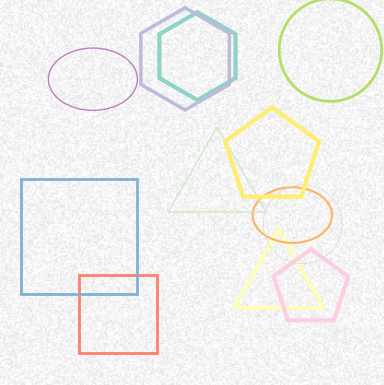[{"shape": "hexagon", "thickness": 3, "radius": 0.57, "center": [0.513, 0.854]}, {"shape": "triangle", "thickness": 2.5, "radius": 0.67, "center": [0.724, 0.268]}, {"shape": "hexagon", "thickness": 2.5, "radius": 0.66, "center": [0.481, 0.847]}, {"shape": "square", "thickness": 2, "radius": 0.51, "center": [0.305, 0.185]}, {"shape": "square", "thickness": 2, "radius": 0.75, "center": [0.205, 0.386]}, {"shape": "oval", "thickness": 1.5, "radius": 0.52, "center": [0.759, 0.441]}, {"shape": "circle", "thickness": 2, "radius": 0.67, "center": [0.858, 0.87]}, {"shape": "pentagon", "thickness": 3, "radius": 0.51, "center": [0.808, 0.251]}, {"shape": "circle", "thickness": 0.5, "radius": 0.51, "center": [0.786, 0.418]}, {"shape": "oval", "thickness": 1, "radius": 0.58, "center": [0.241, 0.794]}, {"shape": "triangle", "thickness": 1, "radius": 0.73, "center": [0.564, 0.523]}, {"shape": "pentagon", "thickness": 3, "radius": 0.64, "center": [0.707, 0.593]}]